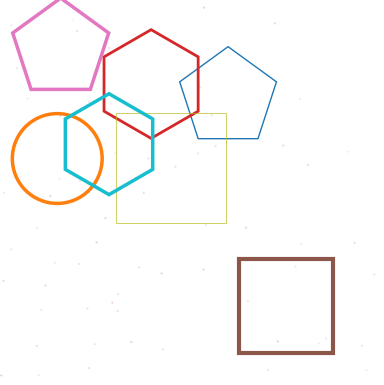[{"shape": "pentagon", "thickness": 1, "radius": 0.66, "center": [0.592, 0.747]}, {"shape": "circle", "thickness": 2.5, "radius": 0.58, "center": [0.149, 0.588]}, {"shape": "hexagon", "thickness": 2, "radius": 0.71, "center": [0.392, 0.782]}, {"shape": "square", "thickness": 3, "radius": 0.61, "center": [0.744, 0.205]}, {"shape": "pentagon", "thickness": 2.5, "radius": 0.66, "center": [0.158, 0.874]}, {"shape": "square", "thickness": 0.5, "radius": 0.71, "center": [0.443, 0.564]}, {"shape": "hexagon", "thickness": 2.5, "radius": 0.66, "center": [0.283, 0.626]}]